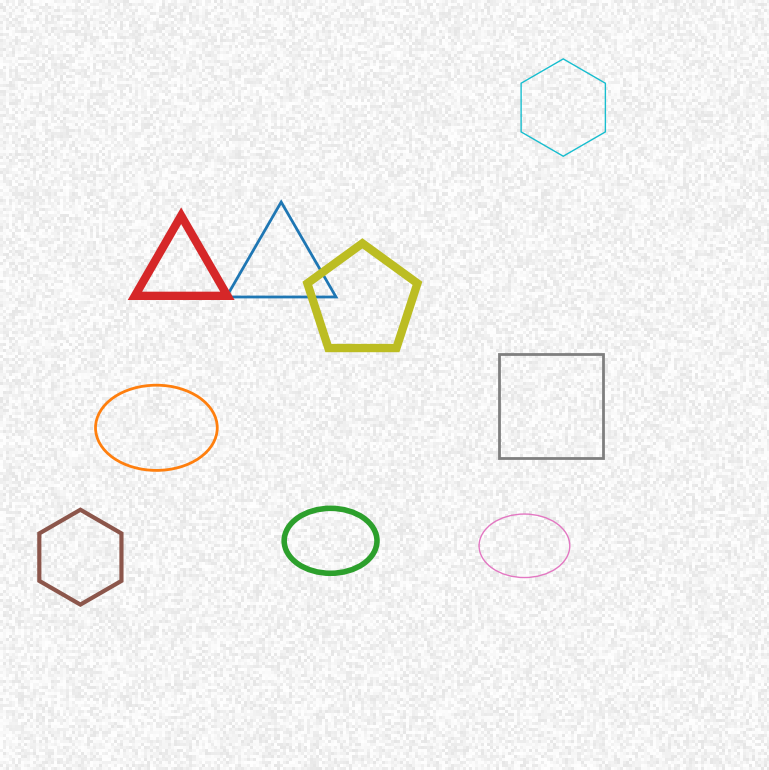[{"shape": "triangle", "thickness": 1, "radius": 0.41, "center": [0.365, 0.655]}, {"shape": "oval", "thickness": 1, "radius": 0.4, "center": [0.203, 0.444]}, {"shape": "oval", "thickness": 2, "radius": 0.3, "center": [0.429, 0.298]}, {"shape": "triangle", "thickness": 3, "radius": 0.35, "center": [0.235, 0.65]}, {"shape": "hexagon", "thickness": 1.5, "radius": 0.31, "center": [0.104, 0.276]}, {"shape": "oval", "thickness": 0.5, "radius": 0.29, "center": [0.681, 0.291]}, {"shape": "square", "thickness": 1, "radius": 0.34, "center": [0.716, 0.473]}, {"shape": "pentagon", "thickness": 3, "radius": 0.38, "center": [0.471, 0.609]}, {"shape": "hexagon", "thickness": 0.5, "radius": 0.32, "center": [0.731, 0.86]}]